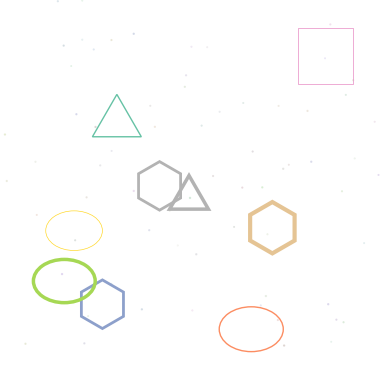[{"shape": "triangle", "thickness": 1, "radius": 0.37, "center": [0.304, 0.681]}, {"shape": "oval", "thickness": 1, "radius": 0.42, "center": [0.653, 0.145]}, {"shape": "hexagon", "thickness": 2, "radius": 0.32, "center": [0.266, 0.21]}, {"shape": "square", "thickness": 0.5, "radius": 0.36, "center": [0.846, 0.854]}, {"shape": "oval", "thickness": 2.5, "radius": 0.4, "center": [0.167, 0.27]}, {"shape": "oval", "thickness": 0.5, "radius": 0.37, "center": [0.192, 0.401]}, {"shape": "hexagon", "thickness": 3, "radius": 0.33, "center": [0.707, 0.409]}, {"shape": "triangle", "thickness": 2.5, "radius": 0.29, "center": [0.491, 0.486]}, {"shape": "hexagon", "thickness": 2, "radius": 0.32, "center": [0.414, 0.517]}]